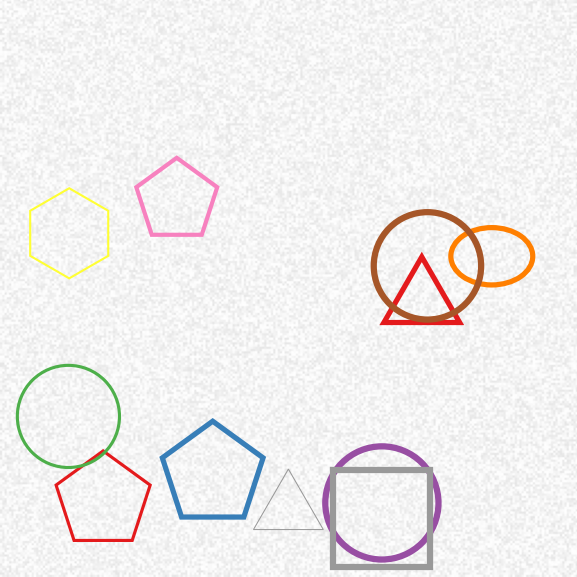[{"shape": "triangle", "thickness": 2.5, "radius": 0.38, "center": [0.73, 0.479]}, {"shape": "pentagon", "thickness": 1.5, "radius": 0.43, "center": [0.179, 0.133]}, {"shape": "pentagon", "thickness": 2.5, "radius": 0.46, "center": [0.368, 0.178]}, {"shape": "circle", "thickness": 1.5, "radius": 0.44, "center": [0.118, 0.278]}, {"shape": "circle", "thickness": 3, "radius": 0.49, "center": [0.661, 0.128]}, {"shape": "oval", "thickness": 2.5, "radius": 0.35, "center": [0.852, 0.555]}, {"shape": "hexagon", "thickness": 1, "radius": 0.39, "center": [0.12, 0.595]}, {"shape": "circle", "thickness": 3, "radius": 0.46, "center": [0.74, 0.539]}, {"shape": "pentagon", "thickness": 2, "radius": 0.37, "center": [0.306, 0.652]}, {"shape": "square", "thickness": 3, "radius": 0.42, "center": [0.661, 0.102]}, {"shape": "triangle", "thickness": 0.5, "radius": 0.35, "center": [0.499, 0.117]}]